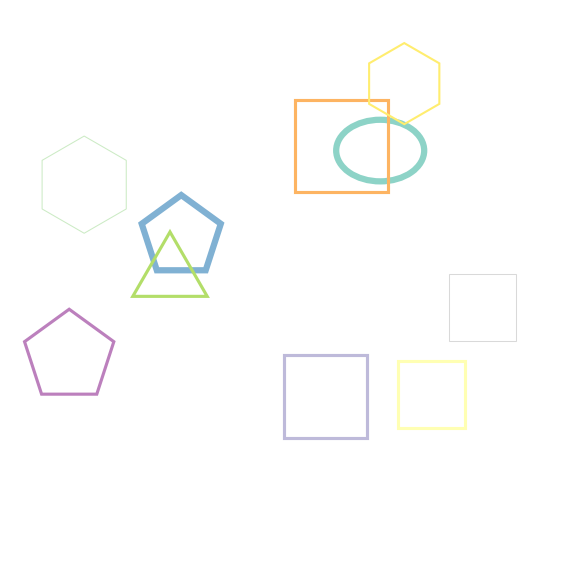[{"shape": "oval", "thickness": 3, "radius": 0.38, "center": [0.658, 0.738]}, {"shape": "square", "thickness": 1.5, "radius": 0.29, "center": [0.748, 0.316]}, {"shape": "square", "thickness": 1.5, "radius": 0.36, "center": [0.563, 0.313]}, {"shape": "pentagon", "thickness": 3, "radius": 0.36, "center": [0.314, 0.589]}, {"shape": "square", "thickness": 1.5, "radius": 0.4, "center": [0.591, 0.747]}, {"shape": "triangle", "thickness": 1.5, "radius": 0.37, "center": [0.294, 0.523]}, {"shape": "square", "thickness": 0.5, "radius": 0.29, "center": [0.835, 0.466]}, {"shape": "pentagon", "thickness": 1.5, "radius": 0.41, "center": [0.12, 0.382]}, {"shape": "hexagon", "thickness": 0.5, "radius": 0.42, "center": [0.146, 0.679]}, {"shape": "hexagon", "thickness": 1, "radius": 0.35, "center": [0.7, 0.854]}]